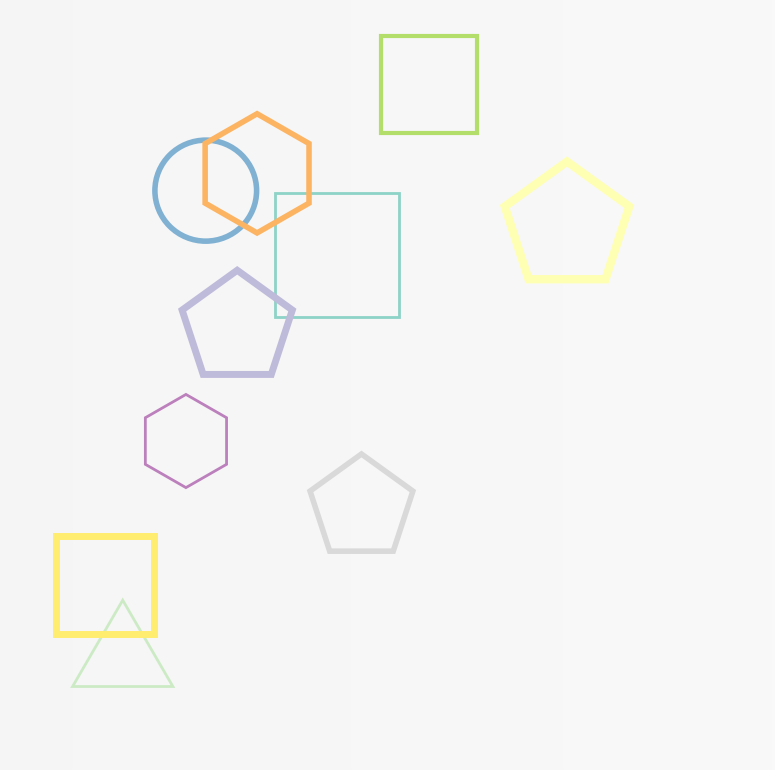[{"shape": "square", "thickness": 1, "radius": 0.4, "center": [0.435, 0.668]}, {"shape": "pentagon", "thickness": 3, "radius": 0.42, "center": [0.732, 0.706]}, {"shape": "pentagon", "thickness": 2.5, "radius": 0.37, "center": [0.306, 0.574]}, {"shape": "circle", "thickness": 2, "radius": 0.33, "center": [0.265, 0.752]}, {"shape": "hexagon", "thickness": 2, "radius": 0.39, "center": [0.332, 0.775]}, {"shape": "square", "thickness": 1.5, "radius": 0.31, "center": [0.554, 0.89]}, {"shape": "pentagon", "thickness": 2, "radius": 0.35, "center": [0.466, 0.341]}, {"shape": "hexagon", "thickness": 1, "radius": 0.3, "center": [0.24, 0.427]}, {"shape": "triangle", "thickness": 1, "radius": 0.37, "center": [0.158, 0.146]}, {"shape": "square", "thickness": 2.5, "radius": 0.32, "center": [0.136, 0.24]}]